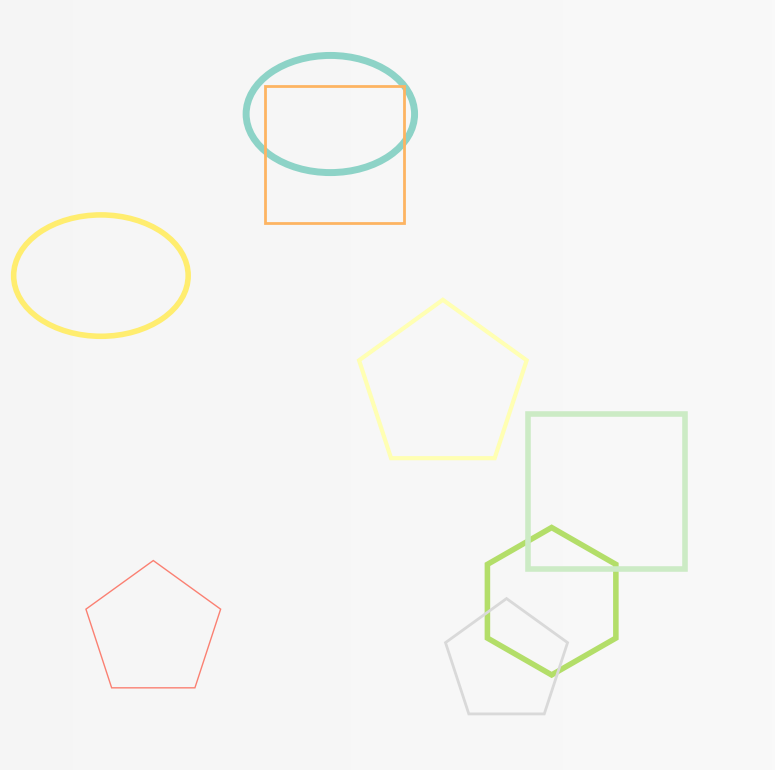[{"shape": "oval", "thickness": 2.5, "radius": 0.54, "center": [0.426, 0.852]}, {"shape": "pentagon", "thickness": 1.5, "radius": 0.57, "center": [0.571, 0.497]}, {"shape": "pentagon", "thickness": 0.5, "radius": 0.46, "center": [0.198, 0.181]}, {"shape": "square", "thickness": 1, "radius": 0.45, "center": [0.432, 0.799]}, {"shape": "hexagon", "thickness": 2, "radius": 0.48, "center": [0.712, 0.219]}, {"shape": "pentagon", "thickness": 1, "radius": 0.41, "center": [0.654, 0.14]}, {"shape": "square", "thickness": 2, "radius": 0.5, "center": [0.783, 0.362]}, {"shape": "oval", "thickness": 2, "radius": 0.56, "center": [0.13, 0.642]}]